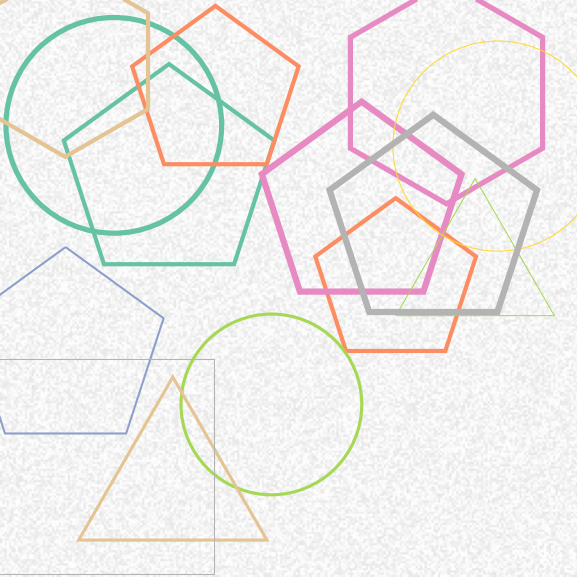[{"shape": "circle", "thickness": 2.5, "radius": 0.93, "center": [0.197, 0.782]}, {"shape": "pentagon", "thickness": 2, "radius": 0.96, "center": [0.293, 0.697]}, {"shape": "pentagon", "thickness": 2, "radius": 0.73, "center": [0.685, 0.51]}, {"shape": "pentagon", "thickness": 2, "radius": 0.76, "center": [0.373, 0.837]}, {"shape": "pentagon", "thickness": 1, "radius": 0.89, "center": [0.114, 0.393]}, {"shape": "pentagon", "thickness": 3, "radius": 0.91, "center": [0.626, 0.641]}, {"shape": "hexagon", "thickness": 2.5, "radius": 0.96, "center": [0.773, 0.838]}, {"shape": "circle", "thickness": 1.5, "radius": 0.78, "center": [0.47, 0.299]}, {"shape": "triangle", "thickness": 0.5, "radius": 0.79, "center": [0.823, 0.532]}, {"shape": "circle", "thickness": 0.5, "radius": 0.91, "center": [0.862, 0.746]}, {"shape": "hexagon", "thickness": 2, "radius": 0.83, "center": [0.113, 0.893]}, {"shape": "triangle", "thickness": 1.5, "radius": 0.94, "center": [0.299, 0.158]}, {"shape": "square", "thickness": 0.5, "radius": 0.93, "center": [0.183, 0.191]}, {"shape": "pentagon", "thickness": 3, "radius": 0.94, "center": [0.75, 0.612]}]